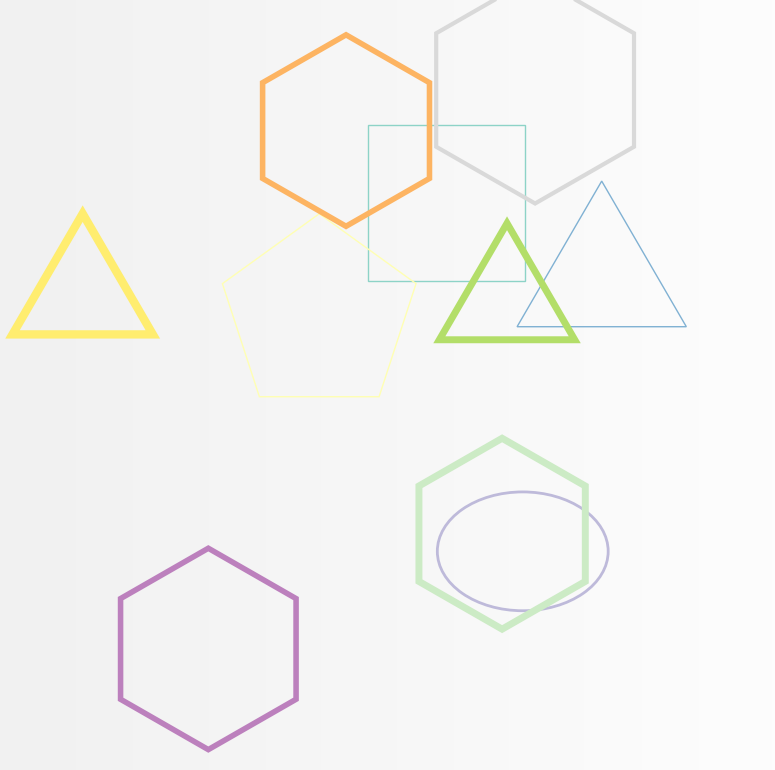[{"shape": "square", "thickness": 0.5, "radius": 0.51, "center": [0.576, 0.737]}, {"shape": "pentagon", "thickness": 0.5, "radius": 0.66, "center": [0.412, 0.591]}, {"shape": "oval", "thickness": 1, "radius": 0.55, "center": [0.675, 0.284]}, {"shape": "triangle", "thickness": 0.5, "radius": 0.63, "center": [0.776, 0.639]}, {"shape": "hexagon", "thickness": 2, "radius": 0.62, "center": [0.447, 0.83]}, {"shape": "triangle", "thickness": 2.5, "radius": 0.5, "center": [0.654, 0.609]}, {"shape": "hexagon", "thickness": 1.5, "radius": 0.74, "center": [0.69, 0.883]}, {"shape": "hexagon", "thickness": 2, "radius": 0.65, "center": [0.269, 0.157]}, {"shape": "hexagon", "thickness": 2.5, "radius": 0.62, "center": [0.648, 0.307]}, {"shape": "triangle", "thickness": 3, "radius": 0.52, "center": [0.107, 0.618]}]